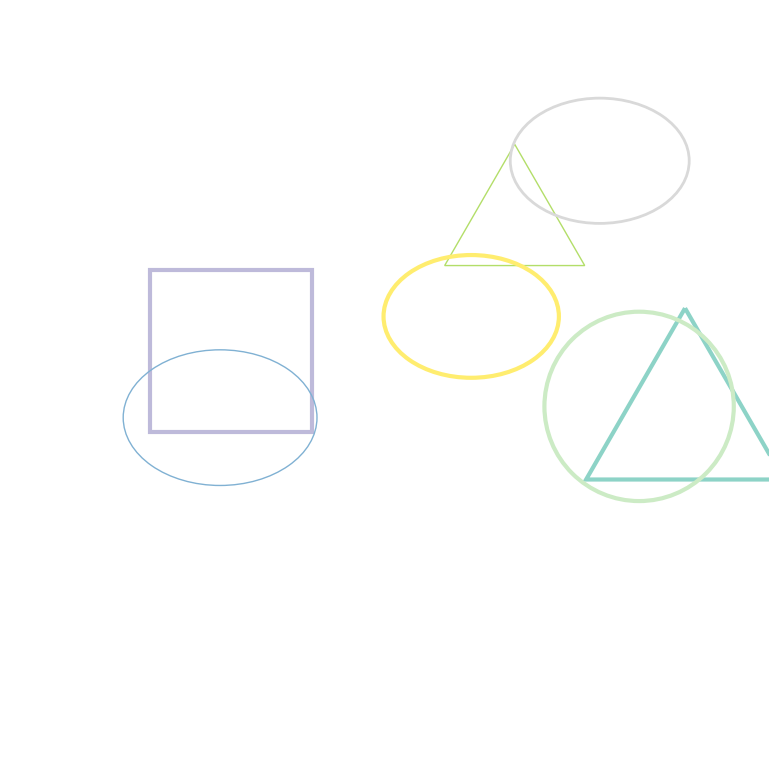[{"shape": "triangle", "thickness": 1.5, "radius": 0.74, "center": [0.89, 0.451]}, {"shape": "square", "thickness": 1.5, "radius": 0.53, "center": [0.3, 0.544]}, {"shape": "oval", "thickness": 0.5, "radius": 0.63, "center": [0.286, 0.458]}, {"shape": "triangle", "thickness": 0.5, "radius": 0.53, "center": [0.668, 0.708]}, {"shape": "oval", "thickness": 1, "radius": 0.58, "center": [0.779, 0.791]}, {"shape": "circle", "thickness": 1.5, "radius": 0.61, "center": [0.83, 0.472]}, {"shape": "oval", "thickness": 1.5, "radius": 0.57, "center": [0.612, 0.589]}]